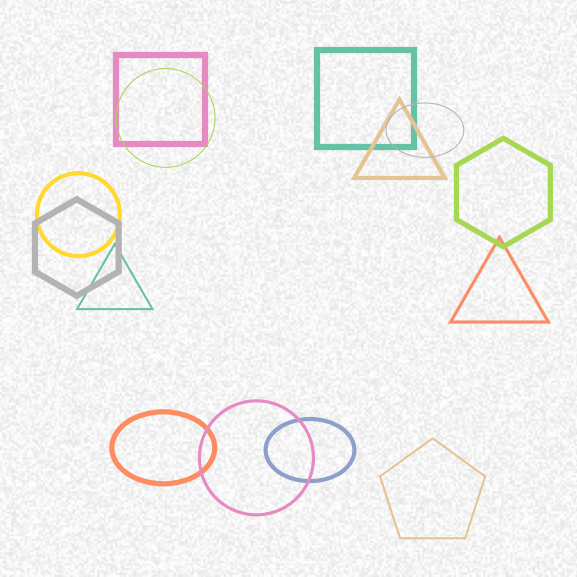[{"shape": "square", "thickness": 3, "radius": 0.42, "center": [0.633, 0.829]}, {"shape": "triangle", "thickness": 1, "radius": 0.38, "center": [0.199, 0.502]}, {"shape": "triangle", "thickness": 1.5, "radius": 0.49, "center": [0.865, 0.49]}, {"shape": "oval", "thickness": 2.5, "radius": 0.45, "center": [0.283, 0.224]}, {"shape": "oval", "thickness": 2, "radius": 0.38, "center": [0.537, 0.22]}, {"shape": "circle", "thickness": 1.5, "radius": 0.49, "center": [0.444, 0.206]}, {"shape": "square", "thickness": 3, "radius": 0.39, "center": [0.278, 0.827]}, {"shape": "hexagon", "thickness": 2.5, "radius": 0.47, "center": [0.872, 0.666]}, {"shape": "circle", "thickness": 0.5, "radius": 0.43, "center": [0.287, 0.795]}, {"shape": "circle", "thickness": 2, "radius": 0.36, "center": [0.136, 0.627]}, {"shape": "pentagon", "thickness": 1, "radius": 0.48, "center": [0.749, 0.144]}, {"shape": "triangle", "thickness": 2, "radius": 0.45, "center": [0.692, 0.736]}, {"shape": "oval", "thickness": 0.5, "radius": 0.34, "center": [0.736, 0.774]}, {"shape": "hexagon", "thickness": 3, "radius": 0.42, "center": [0.133, 0.571]}]